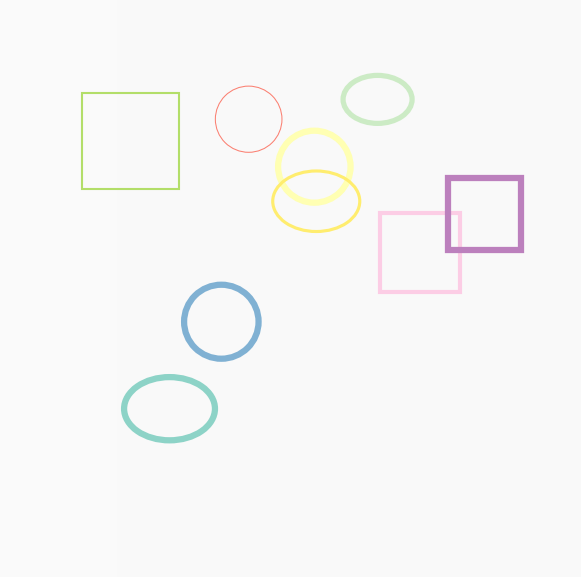[{"shape": "oval", "thickness": 3, "radius": 0.39, "center": [0.292, 0.291]}, {"shape": "circle", "thickness": 3, "radius": 0.31, "center": [0.541, 0.71]}, {"shape": "circle", "thickness": 0.5, "radius": 0.29, "center": [0.428, 0.793]}, {"shape": "circle", "thickness": 3, "radius": 0.32, "center": [0.381, 0.442]}, {"shape": "square", "thickness": 1, "radius": 0.42, "center": [0.224, 0.754]}, {"shape": "square", "thickness": 2, "radius": 0.34, "center": [0.723, 0.561]}, {"shape": "square", "thickness": 3, "radius": 0.31, "center": [0.834, 0.629]}, {"shape": "oval", "thickness": 2.5, "radius": 0.3, "center": [0.65, 0.827]}, {"shape": "oval", "thickness": 1.5, "radius": 0.37, "center": [0.544, 0.651]}]